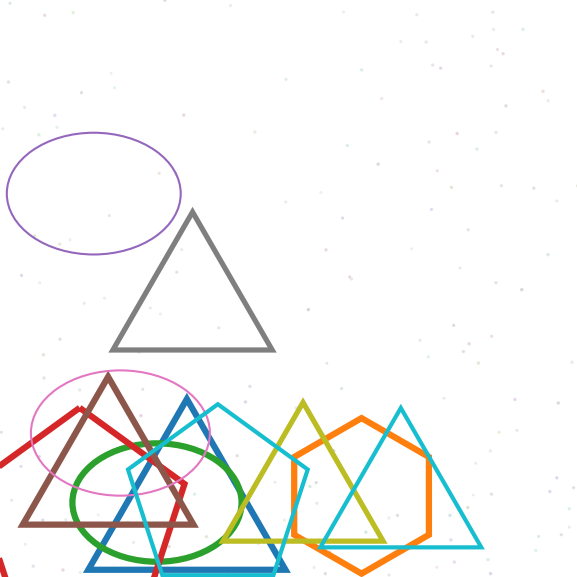[{"shape": "triangle", "thickness": 3, "radius": 0.99, "center": [0.324, 0.111]}, {"shape": "hexagon", "thickness": 3, "radius": 0.67, "center": [0.626, 0.14]}, {"shape": "oval", "thickness": 3, "radius": 0.73, "center": [0.272, 0.129]}, {"shape": "pentagon", "thickness": 3, "radius": 0.95, "center": [0.138, 0.102]}, {"shape": "oval", "thickness": 1, "radius": 0.75, "center": [0.162, 0.664]}, {"shape": "triangle", "thickness": 3, "radius": 0.85, "center": [0.187, 0.176]}, {"shape": "oval", "thickness": 1, "radius": 0.77, "center": [0.209, 0.249]}, {"shape": "triangle", "thickness": 2.5, "radius": 0.8, "center": [0.333, 0.473]}, {"shape": "triangle", "thickness": 2.5, "radius": 0.8, "center": [0.525, 0.142]}, {"shape": "pentagon", "thickness": 2, "radius": 0.82, "center": [0.377, 0.136]}, {"shape": "triangle", "thickness": 2, "radius": 0.8, "center": [0.694, 0.132]}]